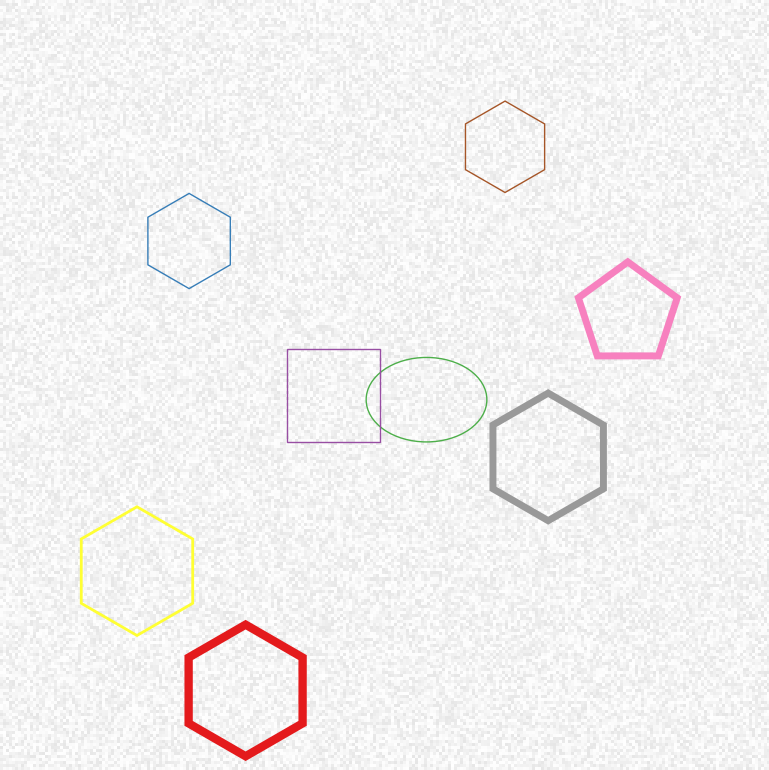[{"shape": "hexagon", "thickness": 3, "radius": 0.43, "center": [0.319, 0.103]}, {"shape": "hexagon", "thickness": 0.5, "radius": 0.31, "center": [0.246, 0.687]}, {"shape": "oval", "thickness": 0.5, "radius": 0.39, "center": [0.554, 0.481]}, {"shape": "square", "thickness": 0.5, "radius": 0.3, "center": [0.433, 0.486]}, {"shape": "hexagon", "thickness": 1, "radius": 0.42, "center": [0.178, 0.258]}, {"shape": "hexagon", "thickness": 0.5, "radius": 0.3, "center": [0.656, 0.809]}, {"shape": "pentagon", "thickness": 2.5, "radius": 0.34, "center": [0.815, 0.592]}, {"shape": "hexagon", "thickness": 2.5, "radius": 0.41, "center": [0.712, 0.407]}]